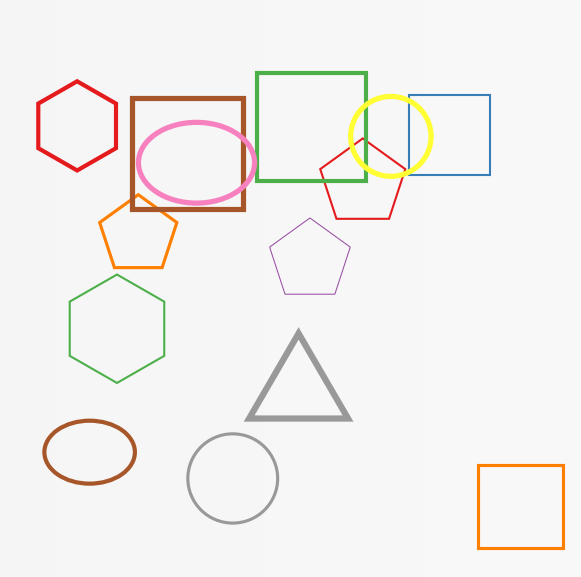[{"shape": "pentagon", "thickness": 1, "radius": 0.38, "center": [0.624, 0.682]}, {"shape": "hexagon", "thickness": 2, "radius": 0.39, "center": [0.133, 0.781]}, {"shape": "square", "thickness": 1, "radius": 0.35, "center": [0.773, 0.765]}, {"shape": "hexagon", "thickness": 1, "radius": 0.47, "center": [0.201, 0.43]}, {"shape": "square", "thickness": 2, "radius": 0.47, "center": [0.536, 0.779]}, {"shape": "pentagon", "thickness": 0.5, "radius": 0.36, "center": [0.533, 0.549]}, {"shape": "square", "thickness": 1.5, "radius": 0.36, "center": [0.896, 0.122]}, {"shape": "pentagon", "thickness": 1.5, "radius": 0.35, "center": [0.238, 0.592]}, {"shape": "circle", "thickness": 2.5, "radius": 0.35, "center": [0.672, 0.763]}, {"shape": "oval", "thickness": 2, "radius": 0.39, "center": [0.154, 0.216]}, {"shape": "square", "thickness": 2.5, "radius": 0.48, "center": [0.323, 0.734]}, {"shape": "oval", "thickness": 2.5, "radius": 0.5, "center": [0.338, 0.717]}, {"shape": "circle", "thickness": 1.5, "radius": 0.39, "center": [0.4, 0.171]}, {"shape": "triangle", "thickness": 3, "radius": 0.49, "center": [0.514, 0.324]}]